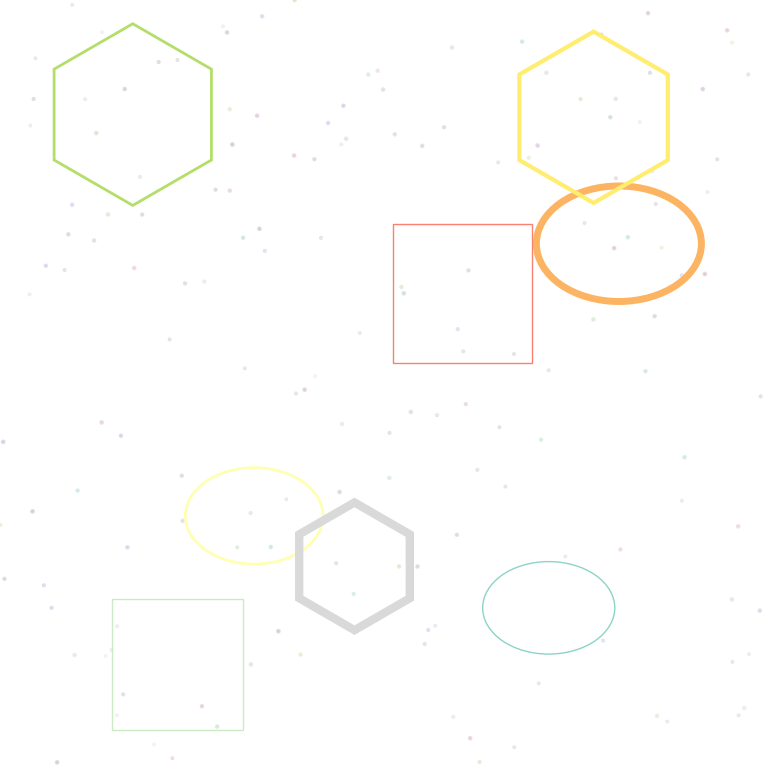[{"shape": "oval", "thickness": 0.5, "radius": 0.43, "center": [0.713, 0.211]}, {"shape": "oval", "thickness": 1, "radius": 0.45, "center": [0.33, 0.33]}, {"shape": "square", "thickness": 0.5, "radius": 0.45, "center": [0.601, 0.619]}, {"shape": "oval", "thickness": 2.5, "radius": 0.54, "center": [0.804, 0.683]}, {"shape": "hexagon", "thickness": 1, "radius": 0.59, "center": [0.172, 0.851]}, {"shape": "hexagon", "thickness": 3, "radius": 0.41, "center": [0.46, 0.265]}, {"shape": "square", "thickness": 0.5, "radius": 0.42, "center": [0.231, 0.137]}, {"shape": "hexagon", "thickness": 1.5, "radius": 0.56, "center": [0.771, 0.848]}]